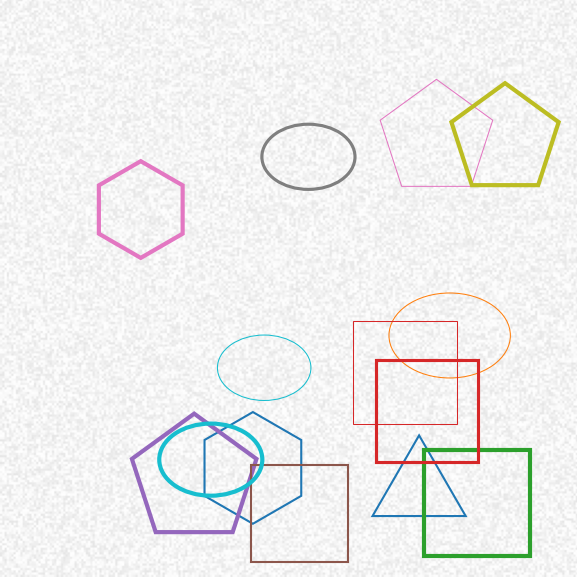[{"shape": "hexagon", "thickness": 1, "radius": 0.48, "center": [0.438, 0.189]}, {"shape": "triangle", "thickness": 1, "radius": 0.47, "center": [0.726, 0.152]}, {"shape": "oval", "thickness": 0.5, "radius": 0.53, "center": [0.779, 0.418]}, {"shape": "square", "thickness": 2, "radius": 0.46, "center": [0.826, 0.129]}, {"shape": "square", "thickness": 0.5, "radius": 0.45, "center": [0.701, 0.354]}, {"shape": "square", "thickness": 1.5, "radius": 0.44, "center": [0.74, 0.287]}, {"shape": "pentagon", "thickness": 2, "radius": 0.57, "center": [0.336, 0.169]}, {"shape": "square", "thickness": 1, "radius": 0.42, "center": [0.519, 0.11]}, {"shape": "hexagon", "thickness": 2, "radius": 0.42, "center": [0.244, 0.636]}, {"shape": "pentagon", "thickness": 0.5, "radius": 0.51, "center": [0.756, 0.759]}, {"shape": "oval", "thickness": 1.5, "radius": 0.4, "center": [0.534, 0.728]}, {"shape": "pentagon", "thickness": 2, "radius": 0.49, "center": [0.875, 0.757]}, {"shape": "oval", "thickness": 2, "radius": 0.45, "center": [0.365, 0.203]}, {"shape": "oval", "thickness": 0.5, "radius": 0.4, "center": [0.457, 0.362]}]